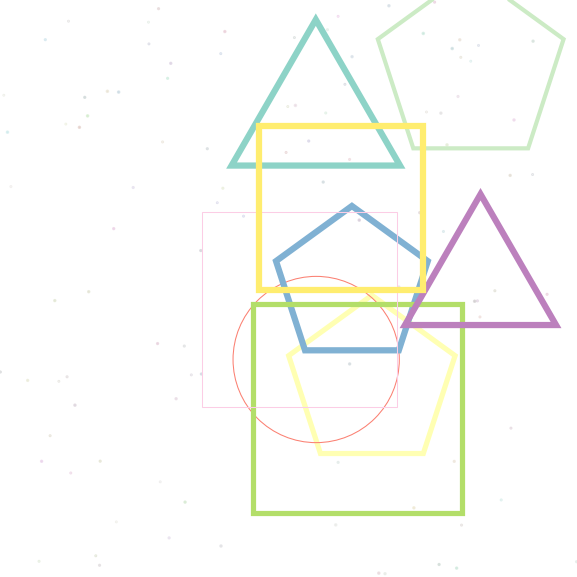[{"shape": "triangle", "thickness": 3, "radius": 0.84, "center": [0.547, 0.797]}, {"shape": "pentagon", "thickness": 2.5, "radius": 0.76, "center": [0.644, 0.336]}, {"shape": "circle", "thickness": 0.5, "radius": 0.72, "center": [0.547, 0.377]}, {"shape": "pentagon", "thickness": 3, "radius": 0.69, "center": [0.609, 0.504]}, {"shape": "square", "thickness": 2.5, "radius": 0.9, "center": [0.619, 0.292]}, {"shape": "square", "thickness": 0.5, "radius": 0.85, "center": [0.518, 0.463]}, {"shape": "triangle", "thickness": 3, "radius": 0.76, "center": [0.832, 0.512]}, {"shape": "pentagon", "thickness": 2, "radius": 0.85, "center": [0.815, 0.879]}, {"shape": "square", "thickness": 3, "radius": 0.71, "center": [0.591, 0.639]}]